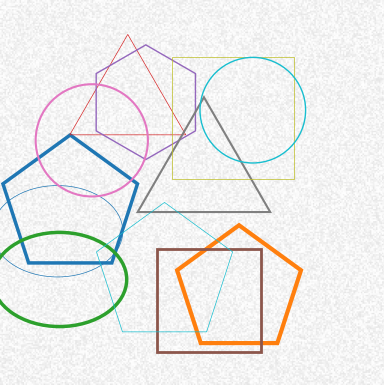[{"shape": "pentagon", "thickness": 2.5, "radius": 0.92, "center": [0.182, 0.466]}, {"shape": "oval", "thickness": 0.5, "radius": 0.85, "center": [0.149, 0.399]}, {"shape": "pentagon", "thickness": 3, "radius": 0.85, "center": [0.621, 0.246]}, {"shape": "oval", "thickness": 2.5, "radius": 0.87, "center": [0.154, 0.274]}, {"shape": "triangle", "thickness": 0.5, "radius": 0.87, "center": [0.332, 0.737]}, {"shape": "hexagon", "thickness": 1, "radius": 0.74, "center": [0.379, 0.735]}, {"shape": "square", "thickness": 2, "radius": 0.67, "center": [0.543, 0.22]}, {"shape": "circle", "thickness": 1.5, "radius": 0.73, "center": [0.238, 0.635]}, {"shape": "triangle", "thickness": 1.5, "radius": 0.99, "center": [0.53, 0.549]}, {"shape": "square", "thickness": 0.5, "radius": 0.8, "center": [0.605, 0.694]}, {"shape": "circle", "thickness": 1, "radius": 0.69, "center": [0.657, 0.714]}, {"shape": "pentagon", "thickness": 0.5, "radius": 0.93, "center": [0.427, 0.288]}]